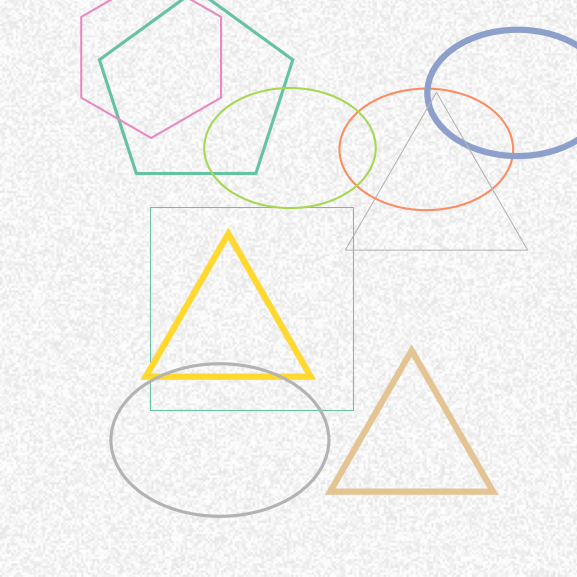[{"shape": "square", "thickness": 0.5, "radius": 0.88, "center": [0.436, 0.465]}, {"shape": "pentagon", "thickness": 1.5, "radius": 0.88, "center": [0.34, 0.841]}, {"shape": "oval", "thickness": 1, "radius": 0.75, "center": [0.738, 0.74]}, {"shape": "oval", "thickness": 3, "radius": 0.78, "center": [0.896, 0.838]}, {"shape": "hexagon", "thickness": 1, "radius": 0.7, "center": [0.262, 0.9]}, {"shape": "oval", "thickness": 1, "radius": 0.74, "center": [0.502, 0.743]}, {"shape": "triangle", "thickness": 3, "radius": 0.82, "center": [0.395, 0.429]}, {"shape": "triangle", "thickness": 3, "radius": 0.81, "center": [0.713, 0.229]}, {"shape": "oval", "thickness": 1.5, "radius": 0.94, "center": [0.381, 0.237]}, {"shape": "triangle", "thickness": 0.5, "radius": 0.91, "center": [0.756, 0.657]}]